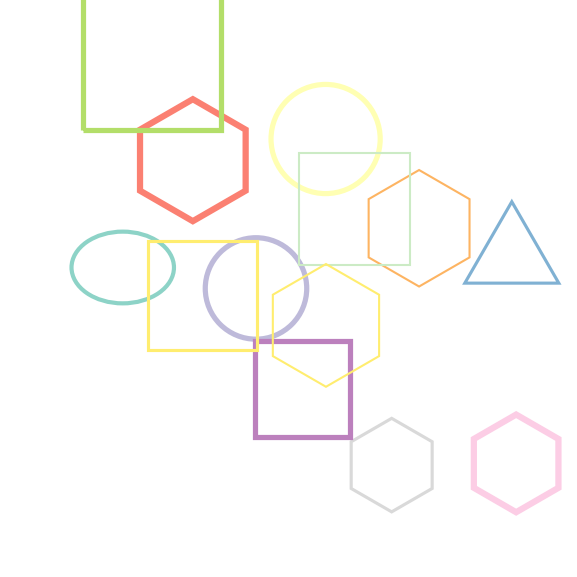[{"shape": "oval", "thickness": 2, "radius": 0.44, "center": [0.213, 0.536]}, {"shape": "circle", "thickness": 2.5, "radius": 0.47, "center": [0.564, 0.758]}, {"shape": "circle", "thickness": 2.5, "radius": 0.44, "center": [0.443, 0.5]}, {"shape": "hexagon", "thickness": 3, "radius": 0.53, "center": [0.334, 0.722]}, {"shape": "triangle", "thickness": 1.5, "radius": 0.47, "center": [0.886, 0.556]}, {"shape": "hexagon", "thickness": 1, "radius": 0.5, "center": [0.726, 0.604]}, {"shape": "square", "thickness": 2.5, "radius": 0.6, "center": [0.264, 0.894]}, {"shape": "hexagon", "thickness": 3, "radius": 0.42, "center": [0.894, 0.197]}, {"shape": "hexagon", "thickness": 1.5, "radius": 0.4, "center": [0.678, 0.194]}, {"shape": "square", "thickness": 2.5, "radius": 0.41, "center": [0.524, 0.325]}, {"shape": "square", "thickness": 1, "radius": 0.48, "center": [0.614, 0.637]}, {"shape": "hexagon", "thickness": 1, "radius": 0.53, "center": [0.564, 0.436]}, {"shape": "square", "thickness": 1.5, "radius": 0.47, "center": [0.35, 0.487]}]